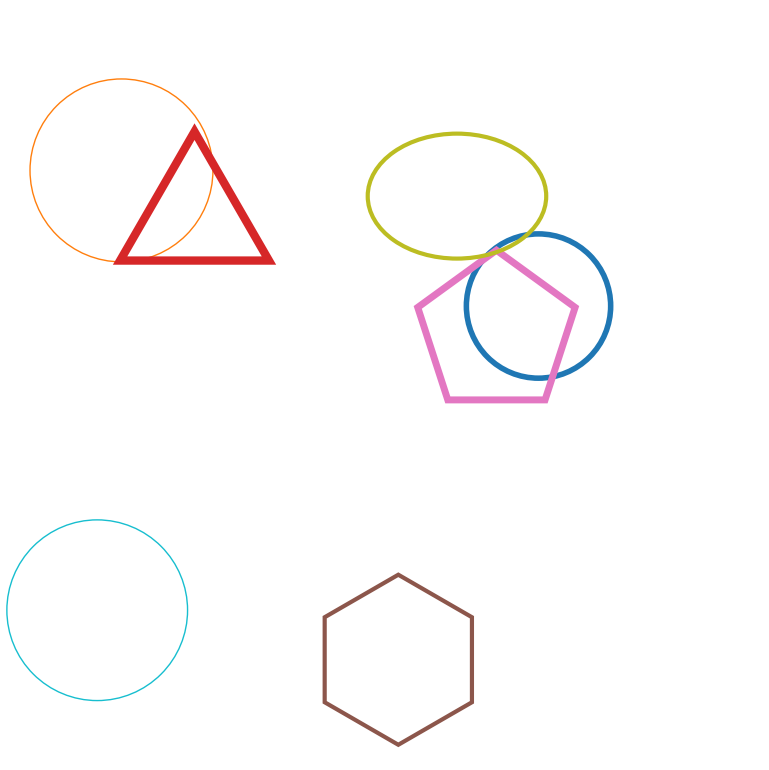[{"shape": "circle", "thickness": 2, "radius": 0.47, "center": [0.699, 0.603]}, {"shape": "circle", "thickness": 0.5, "radius": 0.59, "center": [0.158, 0.779]}, {"shape": "triangle", "thickness": 3, "radius": 0.56, "center": [0.253, 0.717]}, {"shape": "hexagon", "thickness": 1.5, "radius": 0.55, "center": [0.517, 0.143]}, {"shape": "pentagon", "thickness": 2.5, "radius": 0.54, "center": [0.645, 0.568]}, {"shape": "oval", "thickness": 1.5, "radius": 0.58, "center": [0.593, 0.745]}, {"shape": "circle", "thickness": 0.5, "radius": 0.59, "center": [0.126, 0.208]}]